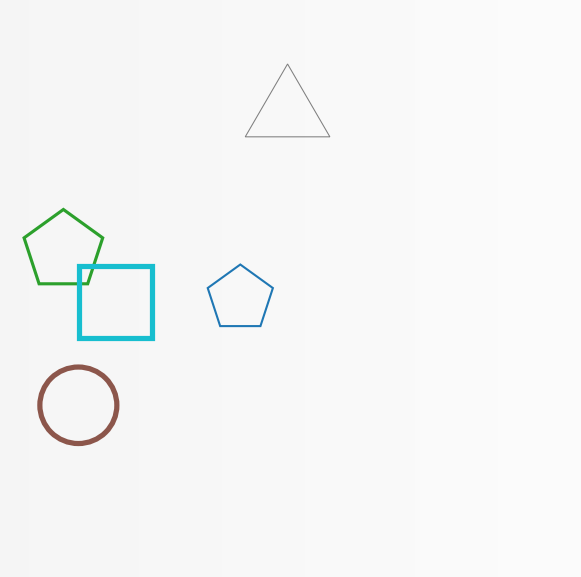[{"shape": "pentagon", "thickness": 1, "radius": 0.29, "center": [0.413, 0.482]}, {"shape": "pentagon", "thickness": 1.5, "radius": 0.36, "center": [0.109, 0.565]}, {"shape": "circle", "thickness": 2.5, "radius": 0.33, "center": [0.135, 0.297]}, {"shape": "triangle", "thickness": 0.5, "radius": 0.42, "center": [0.495, 0.804]}, {"shape": "square", "thickness": 2.5, "radius": 0.31, "center": [0.199, 0.476]}]